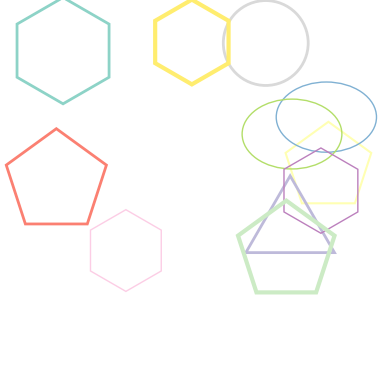[{"shape": "hexagon", "thickness": 2, "radius": 0.69, "center": [0.164, 0.868]}, {"shape": "pentagon", "thickness": 1.5, "radius": 0.59, "center": [0.853, 0.567]}, {"shape": "triangle", "thickness": 2, "radius": 0.66, "center": [0.754, 0.41]}, {"shape": "pentagon", "thickness": 2, "radius": 0.68, "center": [0.146, 0.529]}, {"shape": "oval", "thickness": 1, "radius": 0.65, "center": [0.848, 0.696]}, {"shape": "oval", "thickness": 1, "radius": 0.65, "center": [0.758, 0.652]}, {"shape": "hexagon", "thickness": 1, "radius": 0.53, "center": [0.327, 0.349]}, {"shape": "circle", "thickness": 2, "radius": 0.55, "center": [0.69, 0.888]}, {"shape": "hexagon", "thickness": 1, "radius": 0.55, "center": [0.834, 0.505]}, {"shape": "pentagon", "thickness": 3, "radius": 0.66, "center": [0.744, 0.347]}, {"shape": "hexagon", "thickness": 3, "radius": 0.55, "center": [0.498, 0.891]}]